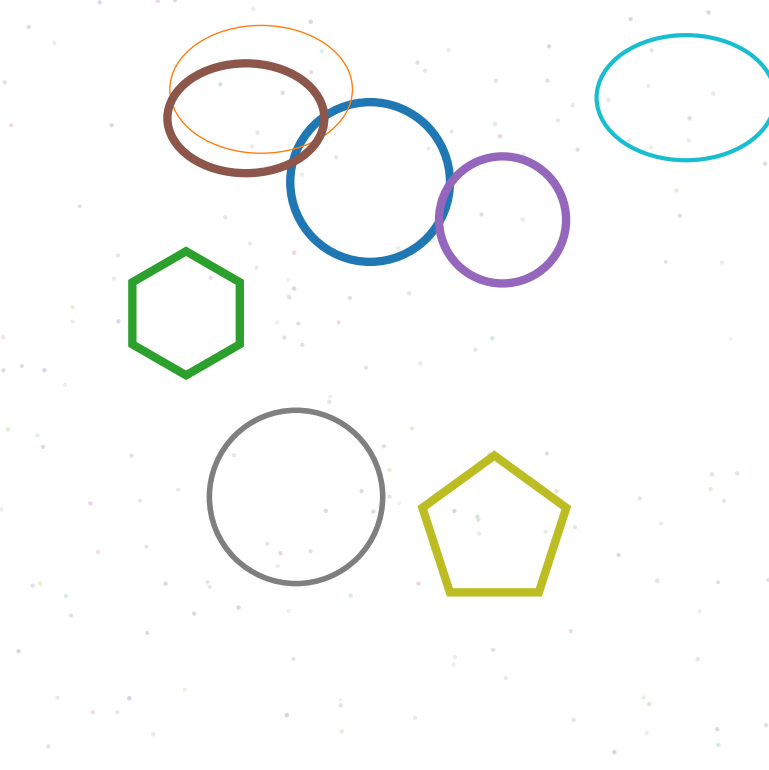[{"shape": "circle", "thickness": 3, "radius": 0.52, "center": [0.481, 0.764]}, {"shape": "oval", "thickness": 0.5, "radius": 0.59, "center": [0.339, 0.884]}, {"shape": "hexagon", "thickness": 3, "radius": 0.4, "center": [0.242, 0.593]}, {"shape": "circle", "thickness": 3, "radius": 0.41, "center": [0.653, 0.714]}, {"shape": "oval", "thickness": 3, "radius": 0.51, "center": [0.319, 0.846]}, {"shape": "circle", "thickness": 2, "radius": 0.56, "center": [0.384, 0.355]}, {"shape": "pentagon", "thickness": 3, "radius": 0.49, "center": [0.642, 0.31]}, {"shape": "oval", "thickness": 1.5, "radius": 0.58, "center": [0.891, 0.873]}]